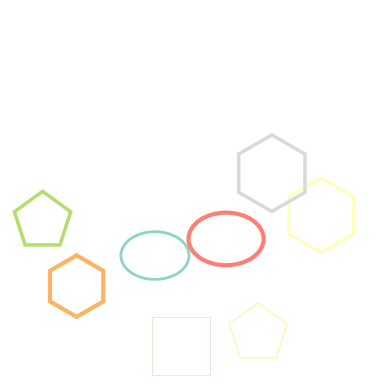[{"shape": "oval", "thickness": 2, "radius": 0.44, "center": [0.402, 0.336]}, {"shape": "hexagon", "thickness": 2, "radius": 0.49, "center": [0.834, 0.441]}, {"shape": "oval", "thickness": 3, "radius": 0.49, "center": [0.587, 0.379]}, {"shape": "hexagon", "thickness": 3, "radius": 0.4, "center": [0.199, 0.257]}, {"shape": "pentagon", "thickness": 2.5, "radius": 0.38, "center": [0.111, 0.426]}, {"shape": "hexagon", "thickness": 2.5, "radius": 0.5, "center": [0.706, 0.55]}, {"shape": "square", "thickness": 0.5, "radius": 0.38, "center": [0.47, 0.101]}, {"shape": "pentagon", "thickness": 0.5, "radius": 0.4, "center": [0.671, 0.134]}]